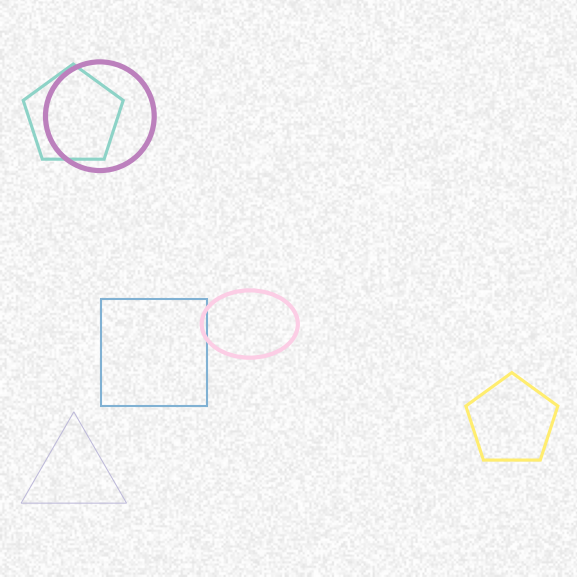[{"shape": "pentagon", "thickness": 1.5, "radius": 0.46, "center": [0.127, 0.797]}, {"shape": "triangle", "thickness": 0.5, "radius": 0.53, "center": [0.128, 0.181]}, {"shape": "square", "thickness": 1, "radius": 0.46, "center": [0.267, 0.389]}, {"shape": "oval", "thickness": 2, "radius": 0.42, "center": [0.432, 0.438]}, {"shape": "circle", "thickness": 2.5, "radius": 0.47, "center": [0.173, 0.798]}, {"shape": "pentagon", "thickness": 1.5, "radius": 0.42, "center": [0.886, 0.27]}]